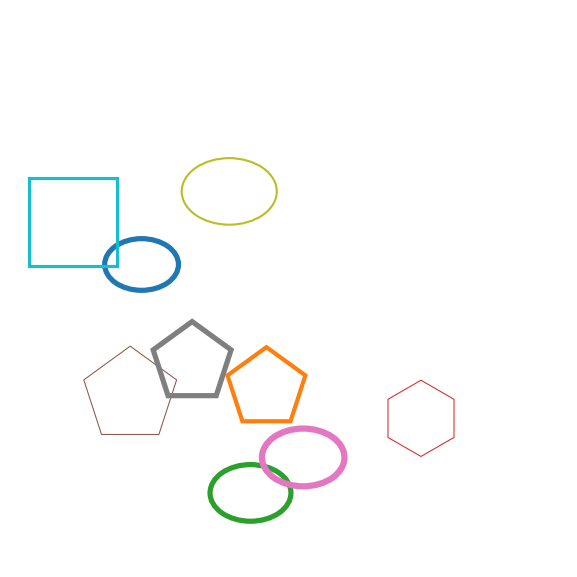[{"shape": "oval", "thickness": 2.5, "radius": 0.32, "center": [0.245, 0.541]}, {"shape": "pentagon", "thickness": 2, "radius": 0.35, "center": [0.461, 0.327]}, {"shape": "oval", "thickness": 2.5, "radius": 0.35, "center": [0.434, 0.146]}, {"shape": "hexagon", "thickness": 0.5, "radius": 0.33, "center": [0.729, 0.275]}, {"shape": "pentagon", "thickness": 0.5, "radius": 0.42, "center": [0.225, 0.315]}, {"shape": "oval", "thickness": 3, "radius": 0.36, "center": [0.525, 0.207]}, {"shape": "pentagon", "thickness": 2.5, "radius": 0.35, "center": [0.333, 0.371]}, {"shape": "oval", "thickness": 1, "radius": 0.41, "center": [0.397, 0.668]}, {"shape": "square", "thickness": 1.5, "radius": 0.38, "center": [0.126, 0.615]}]